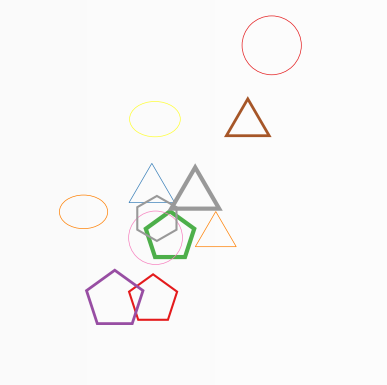[{"shape": "pentagon", "thickness": 1.5, "radius": 0.33, "center": [0.395, 0.222]}, {"shape": "circle", "thickness": 0.5, "radius": 0.38, "center": [0.701, 0.882]}, {"shape": "triangle", "thickness": 0.5, "radius": 0.34, "center": [0.392, 0.508]}, {"shape": "pentagon", "thickness": 3, "radius": 0.33, "center": [0.439, 0.386]}, {"shape": "pentagon", "thickness": 2, "radius": 0.38, "center": [0.296, 0.221]}, {"shape": "triangle", "thickness": 0.5, "radius": 0.3, "center": [0.557, 0.39]}, {"shape": "oval", "thickness": 0.5, "radius": 0.31, "center": [0.216, 0.45]}, {"shape": "oval", "thickness": 0.5, "radius": 0.33, "center": [0.4, 0.691]}, {"shape": "triangle", "thickness": 2, "radius": 0.32, "center": [0.639, 0.679]}, {"shape": "circle", "thickness": 0.5, "radius": 0.35, "center": [0.401, 0.382]}, {"shape": "hexagon", "thickness": 1.5, "radius": 0.29, "center": [0.405, 0.433]}, {"shape": "triangle", "thickness": 3, "radius": 0.36, "center": [0.504, 0.494]}]